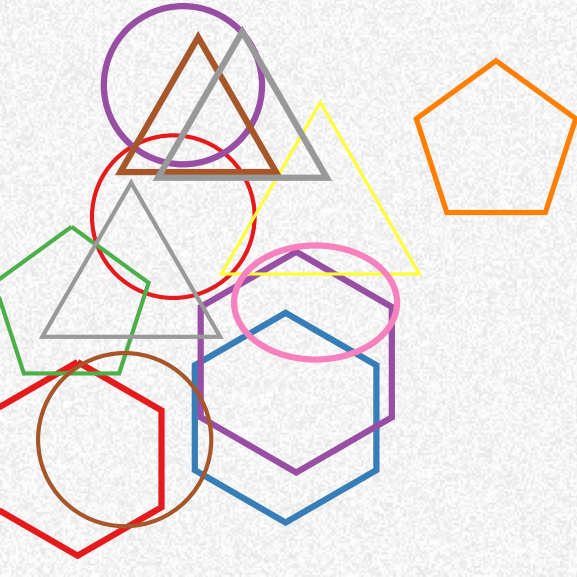[{"shape": "circle", "thickness": 2, "radius": 0.7, "center": [0.3, 0.624]}, {"shape": "hexagon", "thickness": 3, "radius": 0.84, "center": [0.134, 0.205]}, {"shape": "hexagon", "thickness": 3, "radius": 0.91, "center": [0.495, 0.276]}, {"shape": "pentagon", "thickness": 2, "radius": 0.7, "center": [0.124, 0.466]}, {"shape": "circle", "thickness": 3, "radius": 0.68, "center": [0.317, 0.852]}, {"shape": "hexagon", "thickness": 3, "radius": 0.96, "center": [0.513, 0.372]}, {"shape": "pentagon", "thickness": 2.5, "radius": 0.73, "center": [0.859, 0.749]}, {"shape": "triangle", "thickness": 1.5, "radius": 0.99, "center": [0.555, 0.624]}, {"shape": "circle", "thickness": 2, "radius": 0.75, "center": [0.216, 0.238]}, {"shape": "triangle", "thickness": 3, "radius": 0.78, "center": [0.343, 0.779]}, {"shape": "oval", "thickness": 3, "radius": 0.71, "center": [0.546, 0.475]}, {"shape": "triangle", "thickness": 3, "radius": 0.84, "center": [0.42, 0.776]}, {"shape": "triangle", "thickness": 2, "radius": 0.89, "center": [0.227, 0.505]}]